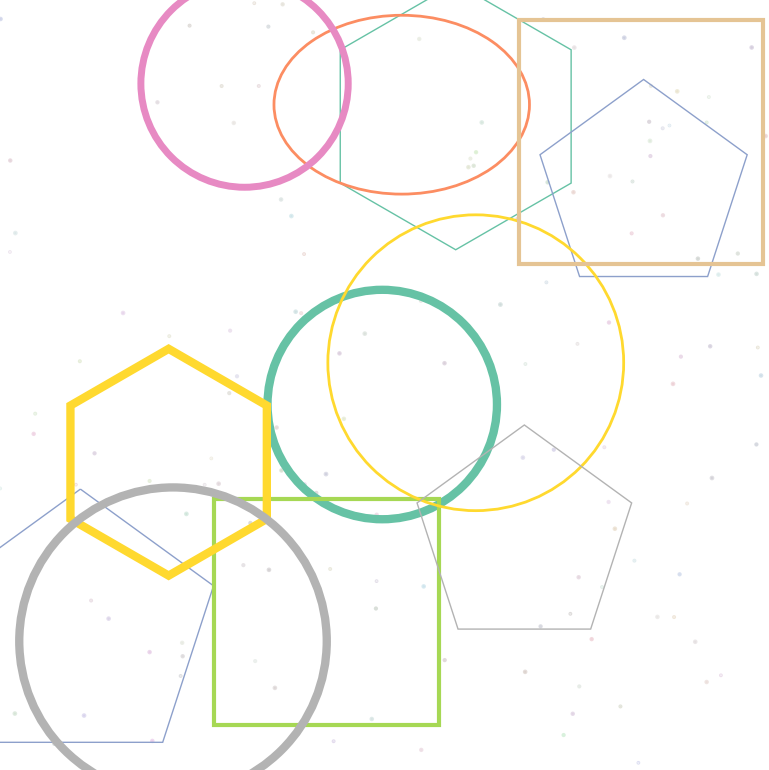[{"shape": "circle", "thickness": 3, "radius": 0.74, "center": [0.496, 0.475]}, {"shape": "hexagon", "thickness": 0.5, "radius": 0.87, "center": [0.592, 0.849]}, {"shape": "oval", "thickness": 1, "radius": 0.83, "center": [0.522, 0.864]}, {"shape": "pentagon", "thickness": 0.5, "radius": 0.91, "center": [0.104, 0.183]}, {"shape": "pentagon", "thickness": 0.5, "radius": 0.71, "center": [0.836, 0.755]}, {"shape": "circle", "thickness": 2.5, "radius": 0.67, "center": [0.318, 0.891]}, {"shape": "square", "thickness": 1.5, "radius": 0.73, "center": [0.424, 0.206]}, {"shape": "hexagon", "thickness": 3, "radius": 0.74, "center": [0.219, 0.4]}, {"shape": "circle", "thickness": 1, "radius": 0.96, "center": [0.618, 0.529]}, {"shape": "square", "thickness": 1.5, "radius": 0.79, "center": [0.833, 0.816]}, {"shape": "pentagon", "thickness": 0.5, "radius": 0.73, "center": [0.681, 0.302]}, {"shape": "circle", "thickness": 3, "radius": 1.0, "center": [0.225, 0.167]}]